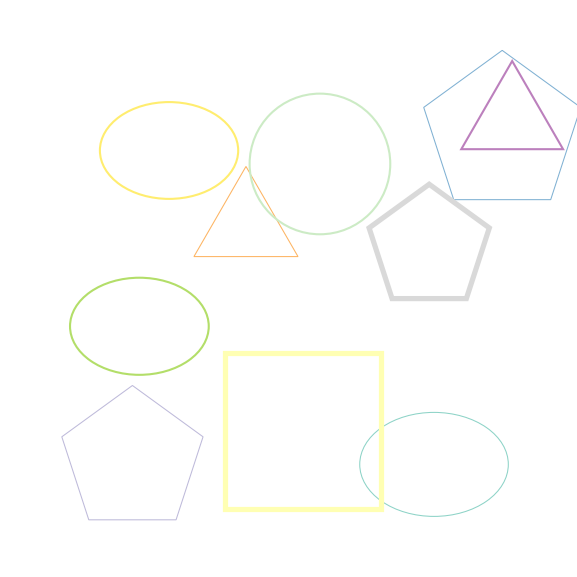[{"shape": "oval", "thickness": 0.5, "radius": 0.64, "center": [0.752, 0.195]}, {"shape": "square", "thickness": 2.5, "radius": 0.68, "center": [0.525, 0.253]}, {"shape": "pentagon", "thickness": 0.5, "radius": 0.64, "center": [0.229, 0.203]}, {"shape": "pentagon", "thickness": 0.5, "radius": 0.71, "center": [0.87, 0.769]}, {"shape": "triangle", "thickness": 0.5, "radius": 0.52, "center": [0.426, 0.607]}, {"shape": "oval", "thickness": 1, "radius": 0.6, "center": [0.241, 0.434]}, {"shape": "pentagon", "thickness": 2.5, "radius": 0.55, "center": [0.743, 0.571]}, {"shape": "triangle", "thickness": 1, "radius": 0.51, "center": [0.887, 0.792]}, {"shape": "circle", "thickness": 1, "radius": 0.61, "center": [0.554, 0.715]}, {"shape": "oval", "thickness": 1, "radius": 0.6, "center": [0.293, 0.739]}]